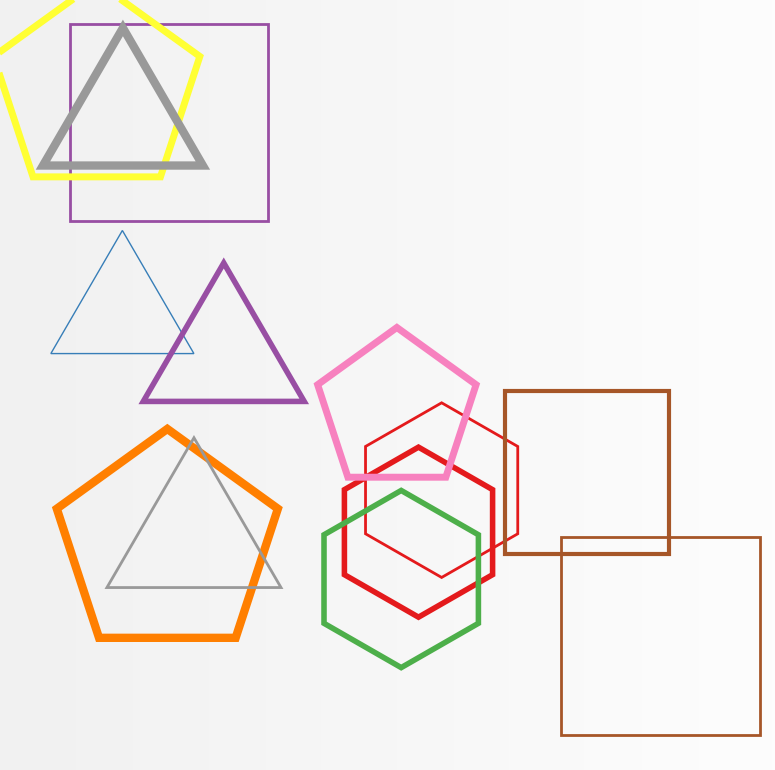[{"shape": "hexagon", "thickness": 1, "radius": 0.57, "center": [0.57, 0.363]}, {"shape": "hexagon", "thickness": 2, "radius": 0.55, "center": [0.54, 0.309]}, {"shape": "triangle", "thickness": 0.5, "radius": 0.53, "center": [0.158, 0.594]}, {"shape": "hexagon", "thickness": 2, "radius": 0.58, "center": [0.518, 0.248]}, {"shape": "square", "thickness": 1, "radius": 0.64, "center": [0.218, 0.841]}, {"shape": "triangle", "thickness": 2, "radius": 0.6, "center": [0.289, 0.539]}, {"shape": "pentagon", "thickness": 3, "radius": 0.75, "center": [0.216, 0.293]}, {"shape": "pentagon", "thickness": 2.5, "radius": 0.7, "center": [0.125, 0.883]}, {"shape": "square", "thickness": 1, "radius": 0.64, "center": [0.852, 0.174]}, {"shape": "square", "thickness": 1.5, "radius": 0.53, "center": [0.757, 0.386]}, {"shape": "pentagon", "thickness": 2.5, "radius": 0.54, "center": [0.512, 0.467]}, {"shape": "triangle", "thickness": 1, "radius": 0.65, "center": [0.25, 0.302]}, {"shape": "triangle", "thickness": 3, "radius": 0.6, "center": [0.159, 0.845]}]